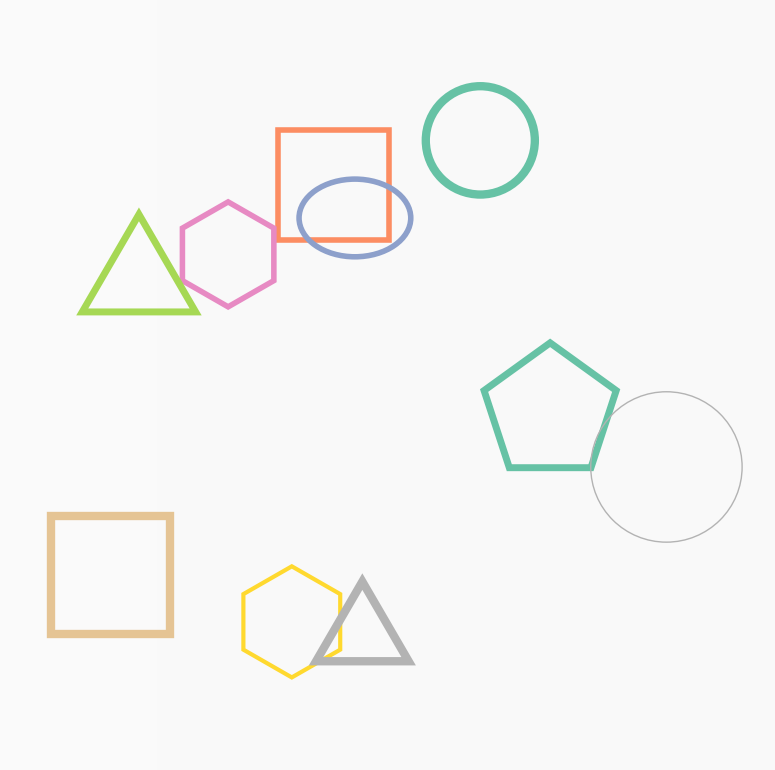[{"shape": "pentagon", "thickness": 2.5, "radius": 0.45, "center": [0.71, 0.465]}, {"shape": "circle", "thickness": 3, "radius": 0.35, "center": [0.62, 0.818]}, {"shape": "square", "thickness": 2, "radius": 0.36, "center": [0.431, 0.76]}, {"shape": "oval", "thickness": 2, "radius": 0.36, "center": [0.458, 0.717]}, {"shape": "hexagon", "thickness": 2, "radius": 0.34, "center": [0.294, 0.67]}, {"shape": "triangle", "thickness": 2.5, "radius": 0.42, "center": [0.179, 0.637]}, {"shape": "hexagon", "thickness": 1.5, "radius": 0.36, "center": [0.377, 0.192]}, {"shape": "square", "thickness": 3, "radius": 0.38, "center": [0.143, 0.253]}, {"shape": "triangle", "thickness": 3, "radius": 0.34, "center": [0.468, 0.176]}, {"shape": "circle", "thickness": 0.5, "radius": 0.49, "center": [0.86, 0.394]}]